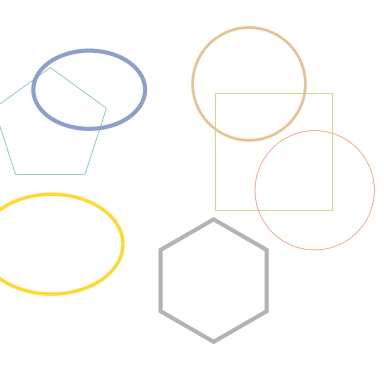[{"shape": "pentagon", "thickness": 0.5, "radius": 0.77, "center": [0.131, 0.671]}, {"shape": "circle", "thickness": 0.5, "radius": 0.77, "center": [0.817, 0.506]}, {"shape": "oval", "thickness": 3, "radius": 0.73, "center": [0.232, 0.767]}, {"shape": "square", "thickness": 0.5, "radius": 0.76, "center": [0.711, 0.606]}, {"shape": "oval", "thickness": 2.5, "radius": 0.93, "center": [0.134, 0.366]}, {"shape": "circle", "thickness": 2, "radius": 0.73, "center": [0.647, 0.782]}, {"shape": "hexagon", "thickness": 3, "radius": 0.8, "center": [0.555, 0.271]}]